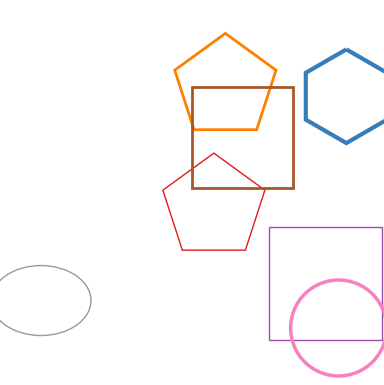[{"shape": "pentagon", "thickness": 1, "radius": 0.7, "center": [0.555, 0.463]}, {"shape": "hexagon", "thickness": 3, "radius": 0.61, "center": [0.9, 0.75]}, {"shape": "square", "thickness": 1, "radius": 0.74, "center": [0.845, 0.264]}, {"shape": "pentagon", "thickness": 2, "radius": 0.69, "center": [0.585, 0.775]}, {"shape": "square", "thickness": 2, "radius": 0.66, "center": [0.63, 0.642]}, {"shape": "circle", "thickness": 2.5, "radius": 0.62, "center": [0.88, 0.148]}, {"shape": "oval", "thickness": 1, "radius": 0.65, "center": [0.106, 0.219]}]